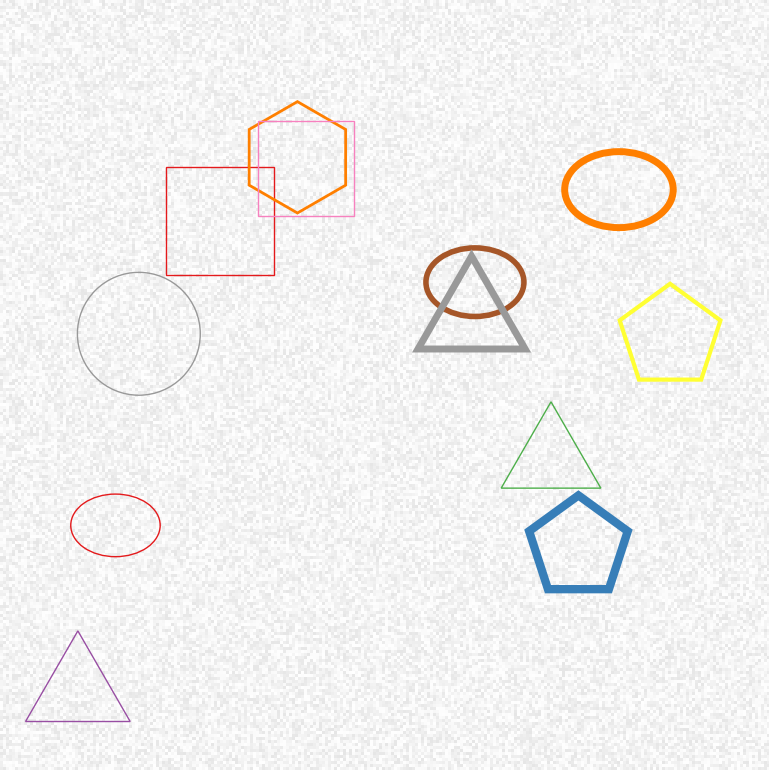[{"shape": "square", "thickness": 0.5, "radius": 0.35, "center": [0.285, 0.713]}, {"shape": "oval", "thickness": 0.5, "radius": 0.29, "center": [0.15, 0.318]}, {"shape": "pentagon", "thickness": 3, "radius": 0.34, "center": [0.751, 0.289]}, {"shape": "triangle", "thickness": 0.5, "radius": 0.37, "center": [0.716, 0.403]}, {"shape": "triangle", "thickness": 0.5, "radius": 0.39, "center": [0.101, 0.102]}, {"shape": "hexagon", "thickness": 1, "radius": 0.36, "center": [0.386, 0.796]}, {"shape": "oval", "thickness": 2.5, "radius": 0.35, "center": [0.804, 0.754]}, {"shape": "pentagon", "thickness": 1.5, "radius": 0.34, "center": [0.87, 0.563]}, {"shape": "oval", "thickness": 2, "radius": 0.32, "center": [0.617, 0.634]}, {"shape": "square", "thickness": 0.5, "radius": 0.31, "center": [0.397, 0.781]}, {"shape": "triangle", "thickness": 2.5, "radius": 0.4, "center": [0.612, 0.587]}, {"shape": "circle", "thickness": 0.5, "radius": 0.4, "center": [0.18, 0.567]}]